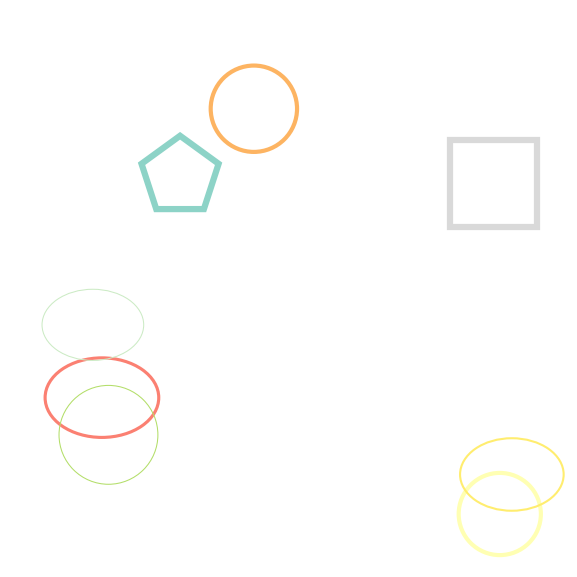[{"shape": "pentagon", "thickness": 3, "radius": 0.35, "center": [0.312, 0.694]}, {"shape": "circle", "thickness": 2, "radius": 0.36, "center": [0.865, 0.109]}, {"shape": "oval", "thickness": 1.5, "radius": 0.49, "center": [0.177, 0.311]}, {"shape": "circle", "thickness": 2, "radius": 0.37, "center": [0.44, 0.811]}, {"shape": "circle", "thickness": 0.5, "radius": 0.43, "center": [0.188, 0.246]}, {"shape": "square", "thickness": 3, "radius": 0.38, "center": [0.854, 0.682]}, {"shape": "oval", "thickness": 0.5, "radius": 0.44, "center": [0.161, 0.437]}, {"shape": "oval", "thickness": 1, "radius": 0.45, "center": [0.886, 0.178]}]